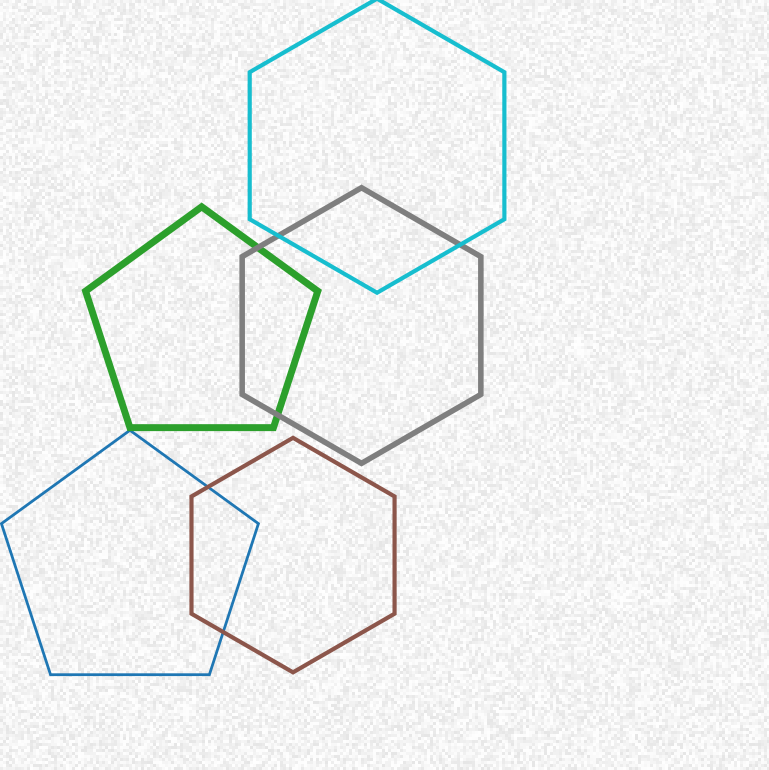[{"shape": "pentagon", "thickness": 1, "radius": 0.88, "center": [0.169, 0.266]}, {"shape": "pentagon", "thickness": 2.5, "radius": 0.79, "center": [0.262, 0.573]}, {"shape": "hexagon", "thickness": 1.5, "radius": 0.76, "center": [0.381, 0.279]}, {"shape": "hexagon", "thickness": 2, "radius": 0.89, "center": [0.469, 0.577]}, {"shape": "hexagon", "thickness": 1.5, "radius": 0.95, "center": [0.49, 0.811]}]